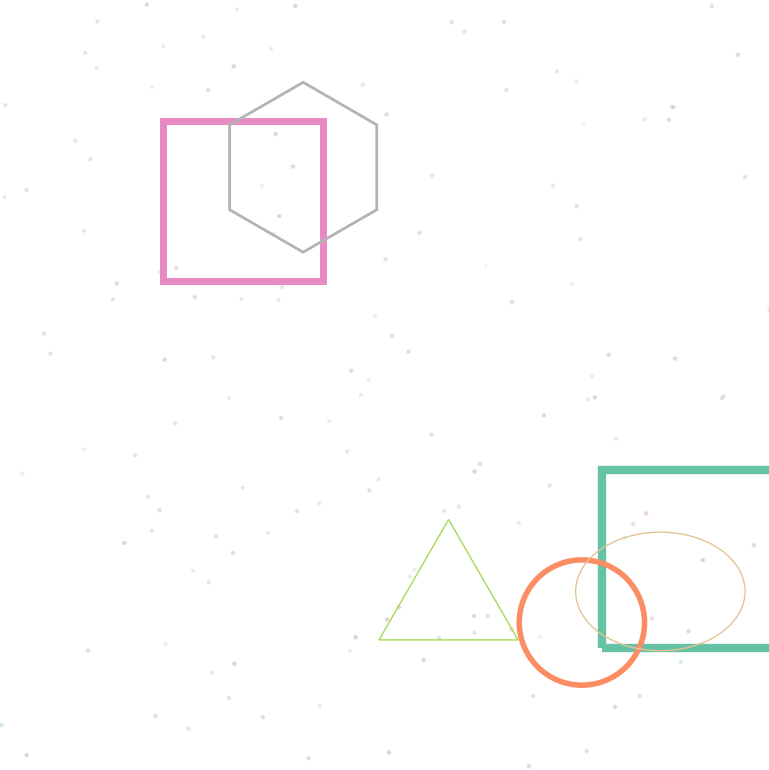[{"shape": "square", "thickness": 3, "radius": 0.58, "center": [0.897, 0.274]}, {"shape": "circle", "thickness": 2, "radius": 0.41, "center": [0.756, 0.192]}, {"shape": "square", "thickness": 2.5, "radius": 0.52, "center": [0.315, 0.739]}, {"shape": "triangle", "thickness": 0.5, "radius": 0.52, "center": [0.583, 0.221]}, {"shape": "oval", "thickness": 0.5, "radius": 0.55, "center": [0.858, 0.232]}, {"shape": "hexagon", "thickness": 1, "radius": 0.55, "center": [0.394, 0.783]}]